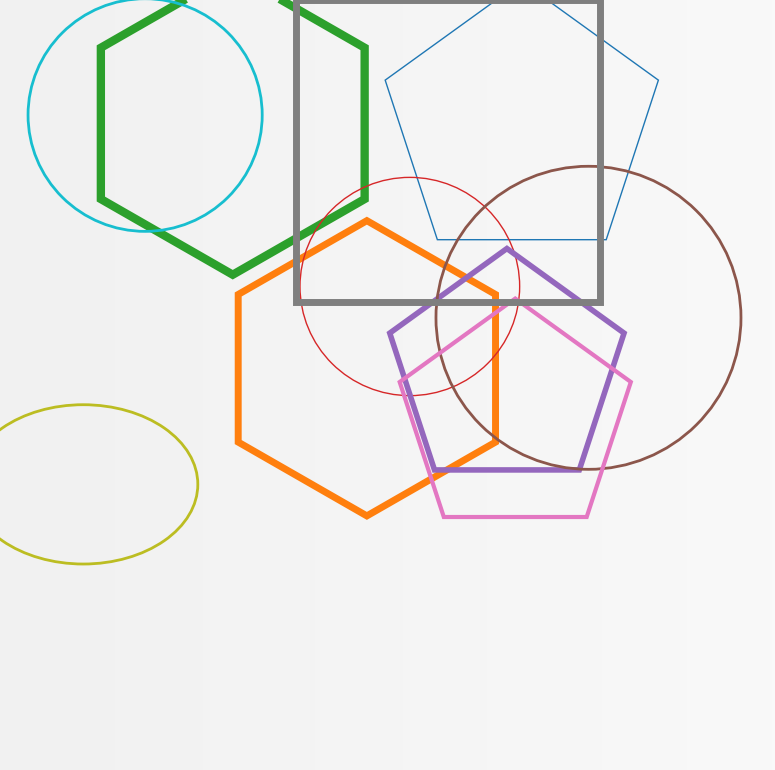[{"shape": "pentagon", "thickness": 0.5, "radius": 0.93, "center": [0.673, 0.839]}, {"shape": "hexagon", "thickness": 2.5, "radius": 0.96, "center": [0.473, 0.522]}, {"shape": "hexagon", "thickness": 3, "radius": 0.98, "center": [0.3, 0.84]}, {"shape": "circle", "thickness": 0.5, "radius": 0.71, "center": [0.529, 0.628]}, {"shape": "pentagon", "thickness": 2, "radius": 0.79, "center": [0.654, 0.518]}, {"shape": "circle", "thickness": 1, "radius": 0.98, "center": [0.759, 0.587]}, {"shape": "pentagon", "thickness": 1.5, "radius": 0.78, "center": [0.665, 0.455]}, {"shape": "square", "thickness": 2.5, "radius": 0.98, "center": [0.578, 0.804]}, {"shape": "oval", "thickness": 1, "radius": 0.74, "center": [0.107, 0.371]}, {"shape": "circle", "thickness": 1, "radius": 0.76, "center": [0.187, 0.851]}]